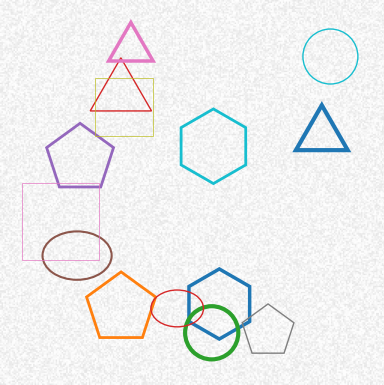[{"shape": "triangle", "thickness": 3, "radius": 0.39, "center": [0.836, 0.649]}, {"shape": "hexagon", "thickness": 2.5, "radius": 0.46, "center": [0.57, 0.21]}, {"shape": "pentagon", "thickness": 2, "radius": 0.47, "center": [0.314, 0.2]}, {"shape": "circle", "thickness": 3, "radius": 0.35, "center": [0.55, 0.136]}, {"shape": "triangle", "thickness": 1, "radius": 0.46, "center": [0.314, 0.758]}, {"shape": "oval", "thickness": 1, "radius": 0.34, "center": [0.46, 0.199]}, {"shape": "pentagon", "thickness": 2, "radius": 0.46, "center": [0.208, 0.588]}, {"shape": "oval", "thickness": 1.5, "radius": 0.45, "center": [0.2, 0.336]}, {"shape": "square", "thickness": 0.5, "radius": 0.5, "center": [0.157, 0.424]}, {"shape": "triangle", "thickness": 2.5, "radius": 0.33, "center": [0.34, 0.875]}, {"shape": "pentagon", "thickness": 1, "radius": 0.35, "center": [0.696, 0.14]}, {"shape": "square", "thickness": 0.5, "radius": 0.37, "center": [0.321, 0.722]}, {"shape": "circle", "thickness": 1, "radius": 0.36, "center": [0.858, 0.853]}, {"shape": "hexagon", "thickness": 2, "radius": 0.48, "center": [0.554, 0.62]}]